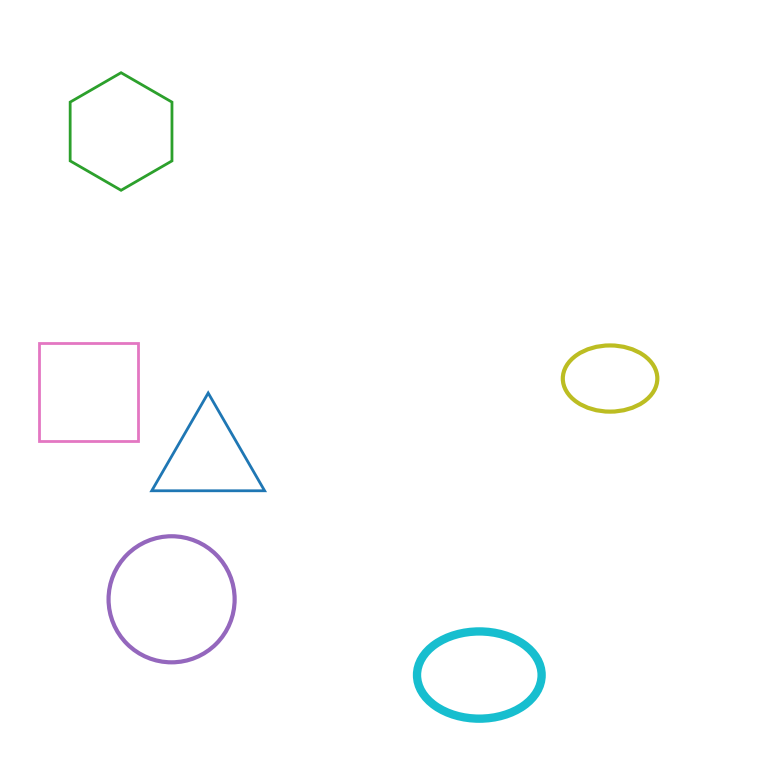[{"shape": "triangle", "thickness": 1, "radius": 0.42, "center": [0.27, 0.405]}, {"shape": "hexagon", "thickness": 1, "radius": 0.38, "center": [0.157, 0.829]}, {"shape": "circle", "thickness": 1.5, "radius": 0.41, "center": [0.223, 0.222]}, {"shape": "square", "thickness": 1, "radius": 0.32, "center": [0.115, 0.491]}, {"shape": "oval", "thickness": 1.5, "radius": 0.31, "center": [0.792, 0.508]}, {"shape": "oval", "thickness": 3, "radius": 0.4, "center": [0.622, 0.123]}]